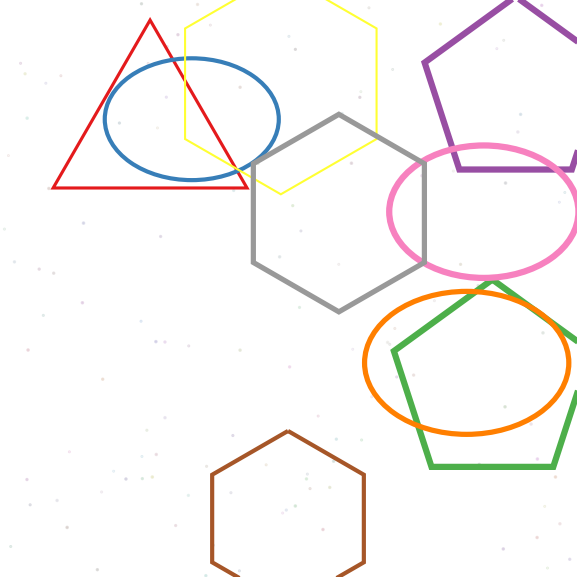[{"shape": "triangle", "thickness": 1.5, "radius": 0.97, "center": [0.26, 0.771]}, {"shape": "oval", "thickness": 2, "radius": 0.75, "center": [0.332, 0.793]}, {"shape": "pentagon", "thickness": 3, "radius": 0.9, "center": [0.853, 0.336]}, {"shape": "pentagon", "thickness": 3, "radius": 0.83, "center": [0.893, 0.84]}, {"shape": "oval", "thickness": 2.5, "radius": 0.88, "center": [0.808, 0.371]}, {"shape": "hexagon", "thickness": 1, "radius": 0.96, "center": [0.486, 0.854]}, {"shape": "hexagon", "thickness": 2, "radius": 0.76, "center": [0.499, 0.101]}, {"shape": "oval", "thickness": 3, "radius": 0.82, "center": [0.838, 0.633]}, {"shape": "hexagon", "thickness": 2.5, "radius": 0.86, "center": [0.587, 0.63]}]